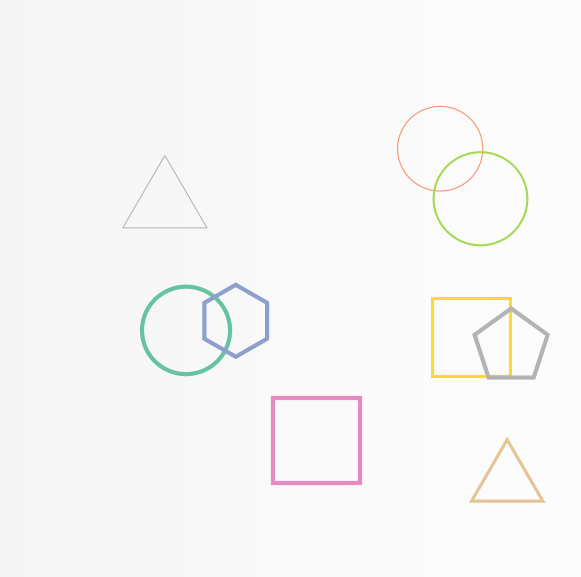[{"shape": "circle", "thickness": 2, "radius": 0.38, "center": [0.32, 0.427]}, {"shape": "circle", "thickness": 0.5, "radius": 0.37, "center": [0.757, 0.742]}, {"shape": "hexagon", "thickness": 2, "radius": 0.31, "center": [0.406, 0.444]}, {"shape": "square", "thickness": 2, "radius": 0.37, "center": [0.544, 0.236]}, {"shape": "circle", "thickness": 1, "radius": 0.4, "center": [0.827, 0.655]}, {"shape": "square", "thickness": 1.5, "radius": 0.34, "center": [0.81, 0.415]}, {"shape": "triangle", "thickness": 1.5, "radius": 0.35, "center": [0.873, 0.167]}, {"shape": "triangle", "thickness": 0.5, "radius": 0.42, "center": [0.284, 0.646]}, {"shape": "pentagon", "thickness": 2, "radius": 0.33, "center": [0.879, 0.399]}]